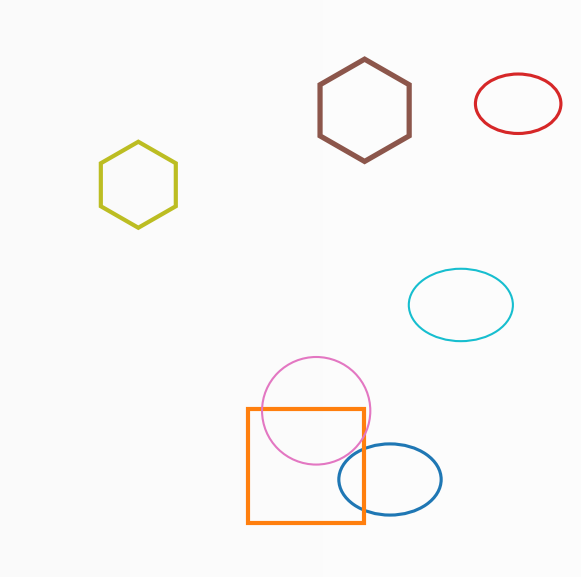[{"shape": "oval", "thickness": 1.5, "radius": 0.44, "center": [0.671, 0.169]}, {"shape": "square", "thickness": 2, "radius": 0.5, "center": [0.527, 0.192]}, {"shape": "oval", "thickness": 1.5, "radius": 0.37, "center": [0.891, 0.819]}, {"shape": "hexagon", "thickness": 2.5, "radius": 0.44, "center": [0.627, 0.808]}, {"shape": "circle", "thickness": 1, "radius": 0.47, "center": [0.544, 0.288]}, {"shape": "hexagon", "thickness": 2, "radius": 0.37, "center": [0.238, 0.679]}, {"shape": "oval", "thickness": 1, "radius": 0.45, "center": [0.793, 0.471]}]